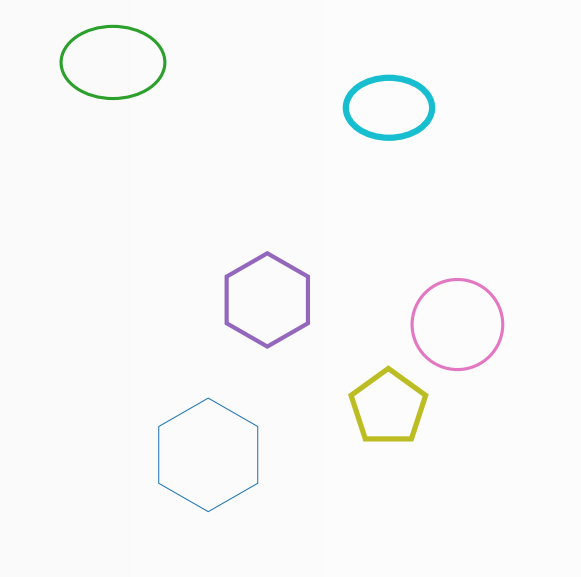[{"shape": "hexagon", "thickness": 0.5, "radius": 0.49, "center": [0.358, 0.211]}, {"shape": "oval", "thickness": 1.5, "radius": 0.45, "center": [0.194, 0.891]}, {"shape": "hexagon", "thickness": 2, "radius": 0.4, "center": [0.46, 0.48]}, {"shape": "circle", "thickness": 1.5, "radius": 0.39, "center": [0.787, 0.437]}, {"shape": "pentagon", "thickness": 2.5, "radius": 0.34, "center": [0.668, 0.294]}, {"shape": "oval", "thickness": 3, "radius": 0.37, "center": [0.669, 0.813]}]